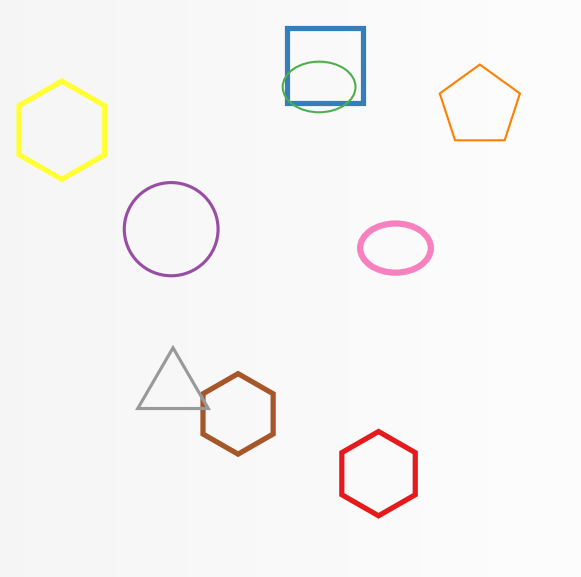[{"shape": "hexagon", "thickness": 2.5, "radius": 0.36, "center": [0.651, 0.179]}, {"shape": "square", "thickness": 2.5, "radius": 0.32, "center": [0.56, 0.886]}, {"shape": "oval", "thickness": 1, "radius": 0.31, "center": [0.549, 0.849]}, {"shape": "circle", "thickness": 1.5, "radius": 0.4, "center": [0.294, 0.602]}, {"shape": "pentagon", "thickness": 1, "radius": 0.36, "center": [0.826, 0.815]}, {"shape": "hexagon", "thickness": 2.5, "radius": 0.43, "center": [0.106, 0.774]}, {"shape": "hexagon", "thickness": 2.5, "radius": 0.35, "center": [0.41, 0.282]}, {"shape": "oval", "thickness": 3, "radius": 0.3, "center": [0.68, 0.57]}, {"shape": "triangle", "thickness": 1.5, "radius": 0.35, "center": [0.298, 0.327]}]